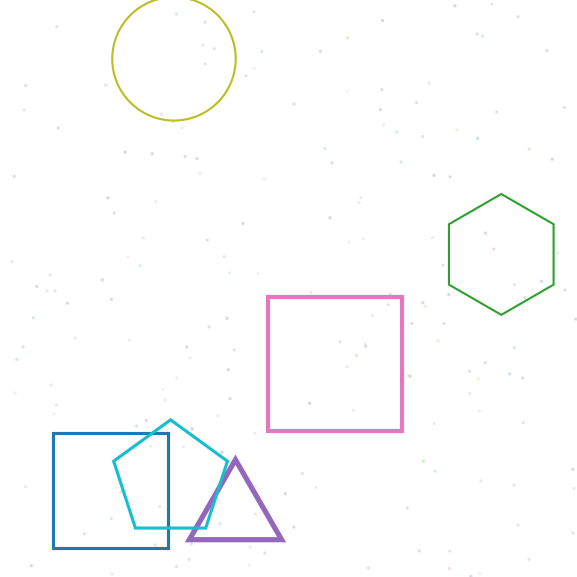[{"shape": "square", "thickness": 1.5, "radius": 0.5, "center": [0.191, 0.149]}, {"shape": "hexagon", "thickness": 1, "radius": 0.52, "center": [0.868, 0.559]}, {"shape": "triangle", "thickness": 2.5, "radius": 0.46, "center": [0.408, 0.111]}, {"shape": "square", "thickness": 2, "radius": 0.58, "center": [0.58, 0.369]}, {"shape": "circle", "thickness": 1, "radius": 0.53, "center": [0.301, 0.897]}, {"shape": "pentagon", "thickness": 1.5, "radius": 0.52, "center": [0.295, 0.169]}]